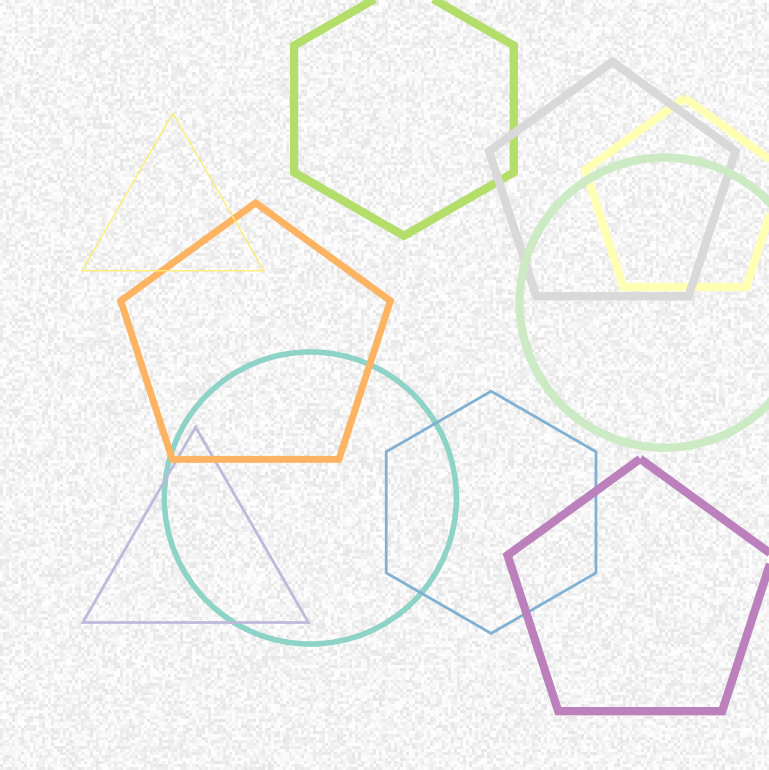[{"shape": "circle", "thickness": 2, "radius": 0.95, "center": [0.403, 0.353]}, {"shape": "pentagon", "thickness": 3, "radius": 0.68, "center": [0.889, 0.737]}, {"shape": "triangle", "thickness": 1, "radius": 0.85, "center": [0.254, 0.276]}, {"shape": "hexagon", "thickness": 1, "radius": 0.79, "center": [0.638, 0.335]}, {"shape": "pentagon", "thickness": 2.5, "radius": 0.92, "center": [0.332, 0.552]}, {"shape": "hexagon", "thickness": 3, "radius": 0.82, "center": [0.525, 0.858]}, {"shape": "pentagon", "thickness": 3, "radius": 0.84, "center": [0.795, 0.751]}, {"shape": "pentagon", "thickness": 3, "radius": 0.91, "center": [0.831, 0.223]}, {"shape": "circle", "thickness": 3, "radius": 0.94, "center": [0.863, 0.607]}, {"shape": "triangle", "thickness": 0.5, "radius": 0.68, "center": [0.225, 0.717]}]